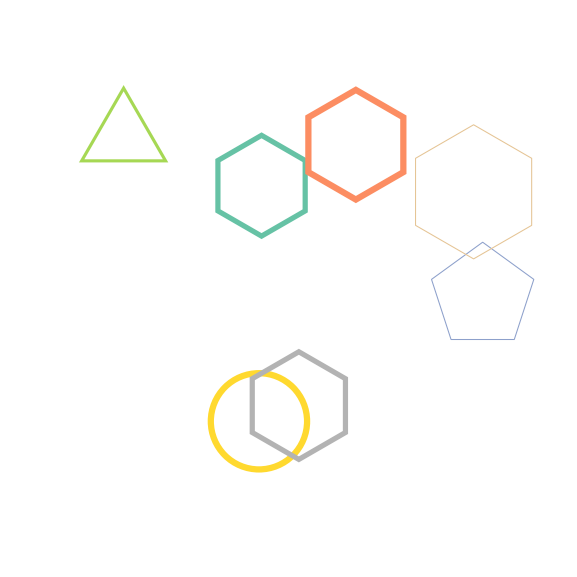[{"shape": "hexagon", "thickness": 2.5, "radius": 0.44, "center": [0.453, 0.678]}, {"shape": "hexagon", "thickness": 3, "radius": 0.47, "center": [0.616, 0.749]}, {"shape": "pentagon", "thickness": 0.5, "radius": 0.47, "center": [0.836, 0.487]}, {"shape": "triangle", "thickness": 1.5, "radius": 0.42, "center": [0.214, 0.763]}, {"shape": "circle", "thickness": 3, "radius": 0.42, "center": [0.448, 0.27]}, {"shape": "hexagon", "thickness": 0.5, "radius": 0.58, "center": [0.82, 0.667]}, {"shape": "hexagon", "thickness": 2.5, "radius": 0.47, "center": [0.517, 0.297]}]